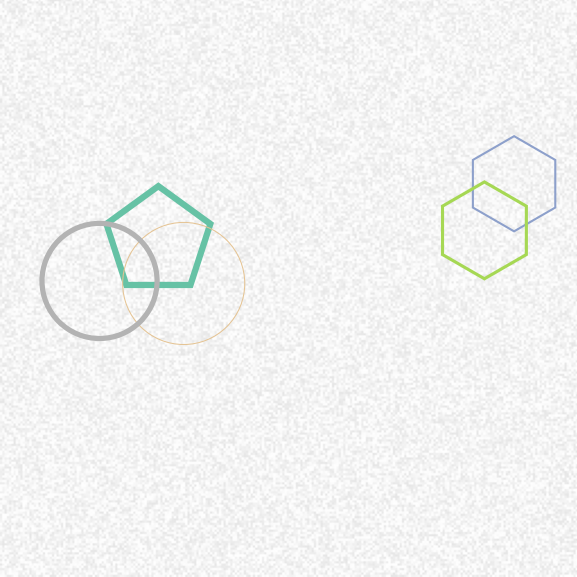[{"shape": "pentagon", "thickness": 3, "radius": 0.47, "center": [0.274, 0.582]}, {"shape": "hexagon", "thickness": 1, "radius": 0.41, "center": [0.89, 0.681]}, {"shape": "hexagon", "thickness": 1.5, "radius": 0.42, "center": [0.839, 0.6]}, {"shape": "circle", "thickness": 0.5, "radius": 0.53, "center": [0.318, 0.508]}, {"shape": "circle", "thickness": 2.5, "radius": 0.5, "center": [0.172, 0.513]}]